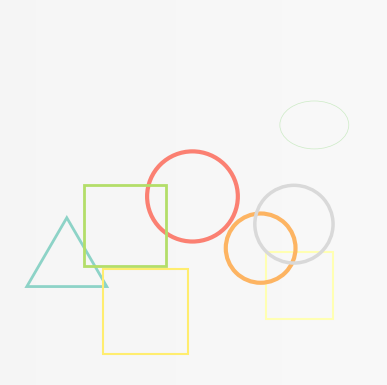[{"shape": "triangle", "thickness": 2, "radius": 0.6, "center": [0.172, 0.315]}, {"shape": "square", "thickness": 1.5, "radius": 0.44, "center": [0.773, 0.259]}, {"shape": "circle", "thickness": 3, "radius": 0.59, "center": [0.497, 0.49]}, {"shape": "circle", "thickness": 3, "radius": 0.45, "center": [0.673, 0.356]}, {"shape": "square", "thickness": 2, "radius": 0.53, "center": [0.323, 0.414]}, {"shape": "circle", "thickness": 2.5, "radius": 0.5, "center": [0.759, 0.418]}, {"shape": "oval", "thickness": 0.5, "radius": 0.44, "center": [0.811, 0.675]}, {"shape": "square", "thickness": 1.5, "radius": 0.55, "center": [0.376, 0.191]}]